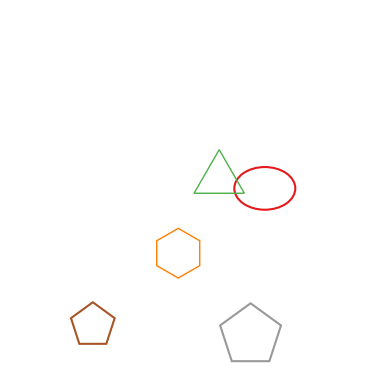[{"shape": "oval", "thickness": 1.5, "radius": 0.4, "center": [0.688, 0.511]}, {"shape": "triangle", "thickness": 1, "radius": 0.38, "center": [0.569, 0.536]}, {"shape": "hexagon", "thickness": 1, "radius": 0.32, "center": [0.463, 0.342]}, {"shape": "pentagon", "thickness": 1.5, "radius": 0.3, "center": [0.241, 0.155]}, {"shape": "pentagon", "thickness": 1.5, "radius": 0.42, "center": [0.651, 0.129]}]